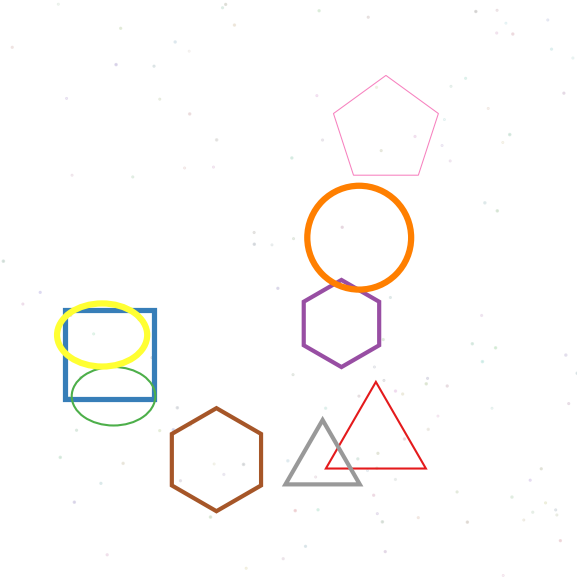[{"shape": "triangle", "thickness": 1, "radius": 0.5, "center": [0.651, 0.238]}, {"shape": "square", "thickness": 2.5, "radius": 0.39, "center": [0.19, 0.385]}, {"shape": "oval", "thickness": 1, "radius": 0.36, "center": [0.197, 0.313]}, {"shape": "hexagon", "thickness": 2, "radius": 0.38, "center": [0.591, 0.439]}, {"shape": "circle", "thickness": 3, "radius": 0.45, "center": [0.622, 0.588]}, {"shape": "oval", "thickness": 3, "radius": 0.39, "center": [0.177, 0.419]}, {"shape": "hexagon", "thickness": 2, "radius": 0.45, "center": [0.375, 0.203]}, {"shape": "pentagon", "thickness": 0.5, "radius": 0.48, "center": [0.668, 0.773]}, {"shape": "triangle", "thickness": 2, "radius": 0.37, "center": [0.559, 0.198]}]